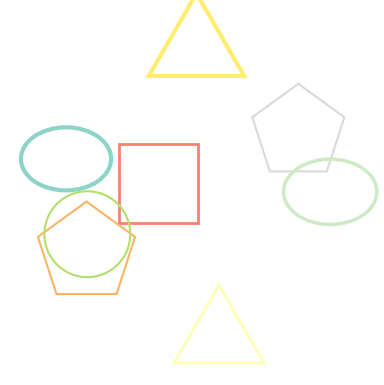[{"shape": "oval", "thickness": 3, "radius": 0.59, "center": [0.171, 0.587]}, {"shape": "triangle", "thickness": 2, "radius": 0.67, "center": [0.569, 0.124]}, {"shape": "square", "thickness": 2, "radius": 0.51, "center": [0.412, 0.523]}, {"shape": "pentagon", "thickness": 1.5, "radius": 0.66, "center": [0.225, 0.344]}, {"shape": "circle", "thickness": 1.5, "radius": 0.56, "center": [0.227, 0.392]}, {"shape": "pentagon", "thickness": 1.5, "radius": 0.63, "center": [0.775, 0.657]}, {"shape": "oval", "thickness": 2.5, "radius": 0.61, "center": [0.858, 0.502]}, {"shape": "triangle", "thickness": 3, "radius": 0.72, "center": [0.51, 0.874]}]